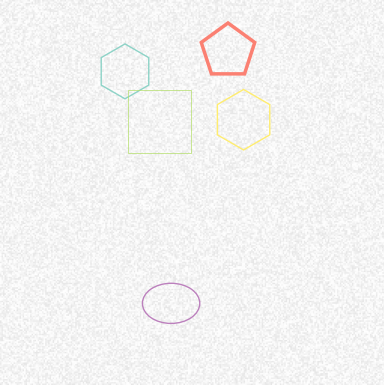[{"shape": "hexagon", "thickness": 1, "radius": 0.36, "center": [0.325, 0.815]}, {"shape": "pentagon", "thickness": 2.5, "radius": 0.37, "center": [0.592, 0.867]}, {"shape": "square", "thickness": 0.5, "radius": 0.41, "center": [0.415, 0.684]}, {"shape": "oval", "thickness": 1, "radius": 0.37, "center": [0.444, 0.212]}, {"shape": "hexagon", "thickness": 1, "radius": 0.39, "center": [0.633, 0.689]}]